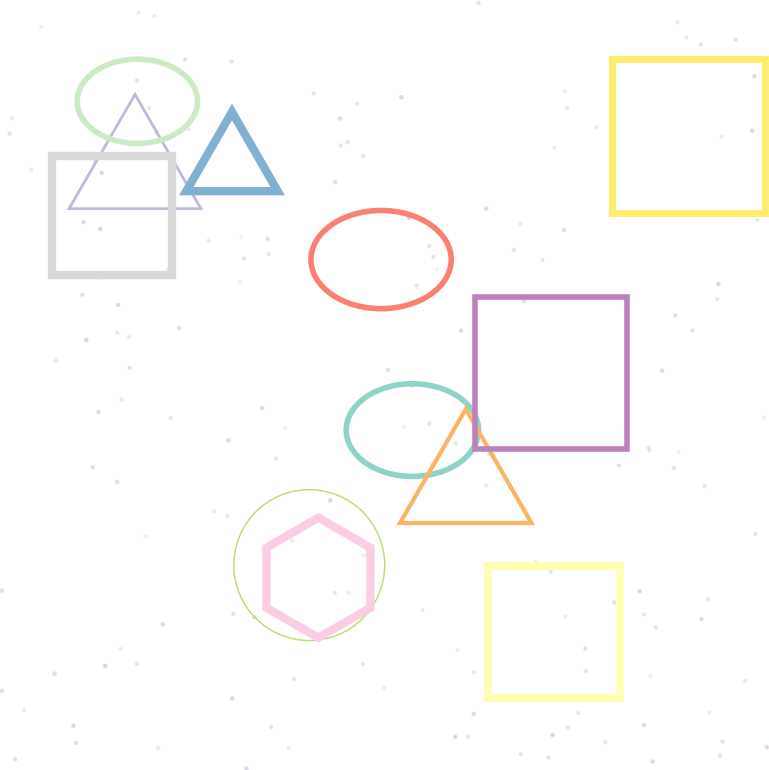[{"shape": "oval", "thickness": 2, "radius": 0.43, "center": [0.536, 0.441]}, {"shape": "square", "thickness": 3, "radius": 0.43, "center": [0.719, 0.179]}, {"shape": "triangle", "thickness": 1, "radius": 0.49, "center": [0.175, 0.778]}, {"shape": "oval", "thickness": 2, "radius": 0.46, "center": [0.495, 0.663]}, {"shape": "triangle", "thickness": 3, "radius": 0.34, "center": [0.301, 0.786]}, {"shape": "triangle", "thickness": 1.5, "radius": 0.49, "center": [0.605, 0.37]}, {"shape": "circle", "thickness": 0.5, "radius": 0.49, "center": [0.402, 0.266]}, {"shape": "hexagon", "thickness": 3, "radius": 0.39, "center": [0.413, 0.25]}, {"shape": "square", "thickness": 3, "radius": 0.39, "center": [0.145, 0.72]}, {"shape": "square", "thickness": 2, "radius": 0.49, "center": [0.716, 0.515]}, {"shape": "oval", "thickness": 2, "radius": 0.39, "center": [0.178, 0.868]}, {"shape": "square", "thickness": 2.5, "radius": 0.5, "center": [0.894, 0.823]}]